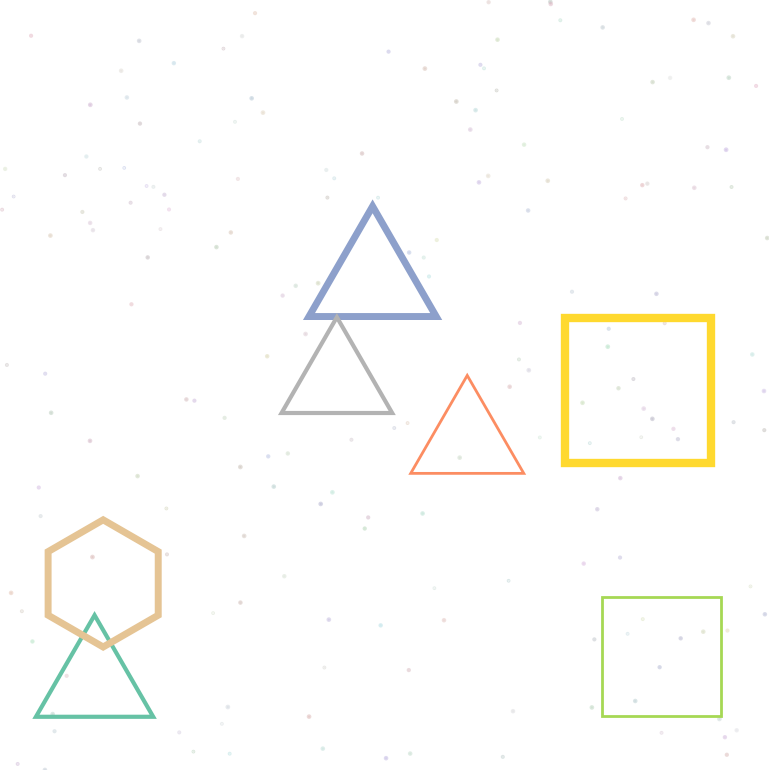[{"shape": "triangle", "thickness": 1.5, "radius": 0.44, "center": [0.123, 0.113]}, {"shape": "triangle", "thickness": 1, "radius": 0.42, "center": [0.607, 0.428]}, {"shape": "triangle", "thickness": 2.5, "radius": 0.48, "center": [0.484, 0.637]}, {"shape": "square", "thickness": 1, "radius": 0.39, "center": [0.859, 0.147]}, {"shape": "square", "thickness": 3, "radius": 0.47, "center": [0.829, 0.493]}, {"shape": "hexagon", "thickness": 2.5, "radius": 0.41, "center": [0.134, 0.242]}, {"shape": "triangle", "thickness": 1.5, "radius": 0.41, "center": [0.438, 0.505]}]